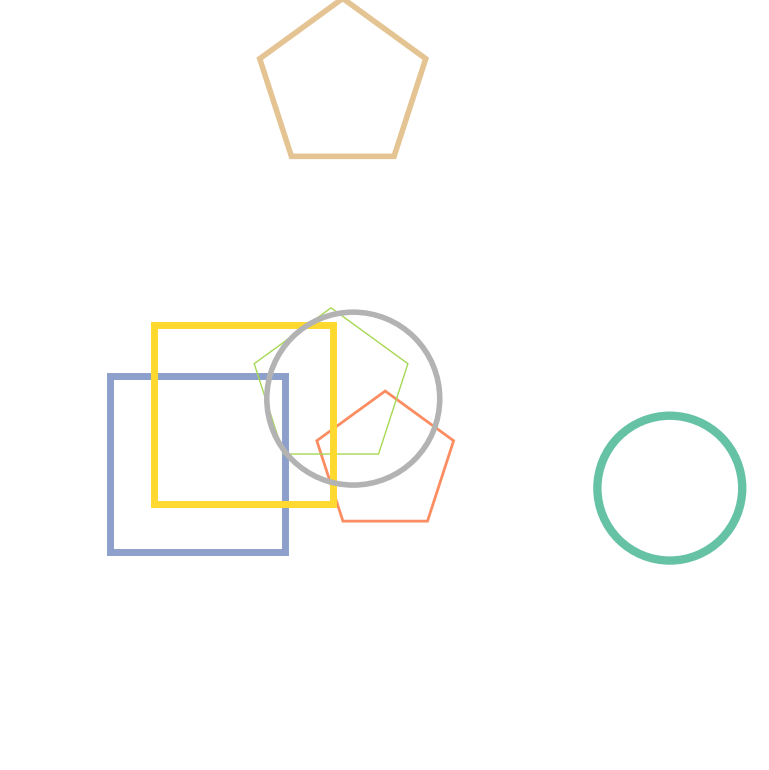[{"shape": "circle", "thickness": 3, "radius": 0.47, "center": [0.87, 0.366]}, {"shape": "pentagon", "thickness": 1, "radius": 0.47, "center": [0.5, 0.399]}, {"shape": "square", "thickness": 2.5, "radius": 0.57, "center": [0.257, 0.397]}, {"shape": "pentagon", "thickness": 0.5, "radius": 0.52, "center": [0.43, 0.495]}, {"shape": "square", "thickness": 2.5, "radius": 0.58, "center": [0.317, 0.462]}, {"shape": "pentagon", "thickness": 2, "radius": 0.57, "center": [0.445, 0.889]}, {"shape": "circle", "thickness": 2, "radius": 0.56, "center": [0.459, 0.482]}]